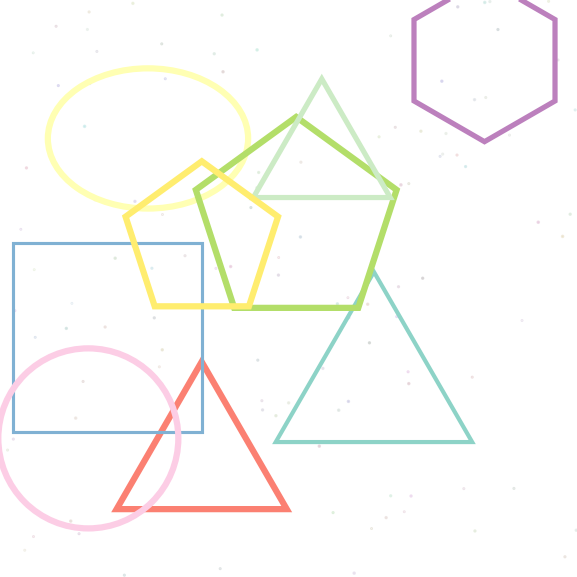[{"shape": "triangle", "thickness": 2, "radius": 0.98, "center": [0.648, 0.332]}, {"shape": "oval", "thickness": 3, "radius": 0.87, "center": [0.256, 0.759]}, {"shape": "triangle", "thickness": 3, "radius": 0.85, "center": [0.349, 0.203]}, {"shape": "square", "thickness": 1.5, "radius": 0.82, "center": [0.186, 0.415]}, {"shape": "pentagon", "thickness": 3, "radius": 0.91, "center": [0.513, 0.614]}, {"shape": "circle", "thickness": 3, "radius": 0.78, "center": [0.153, 0.24]}, {"shape": "hexagon", "thickness": 2.5, "radius": 0.7, "center": [0.839, 0.895]}, {"shape": "triangle", "thickness": 2.5, "radius": 0.68, "center": [0.557, 0.726]}, {"shape": "pentagon", "thickness": 3, "radius": 0.69, "center": [0.349, 0.581]}]